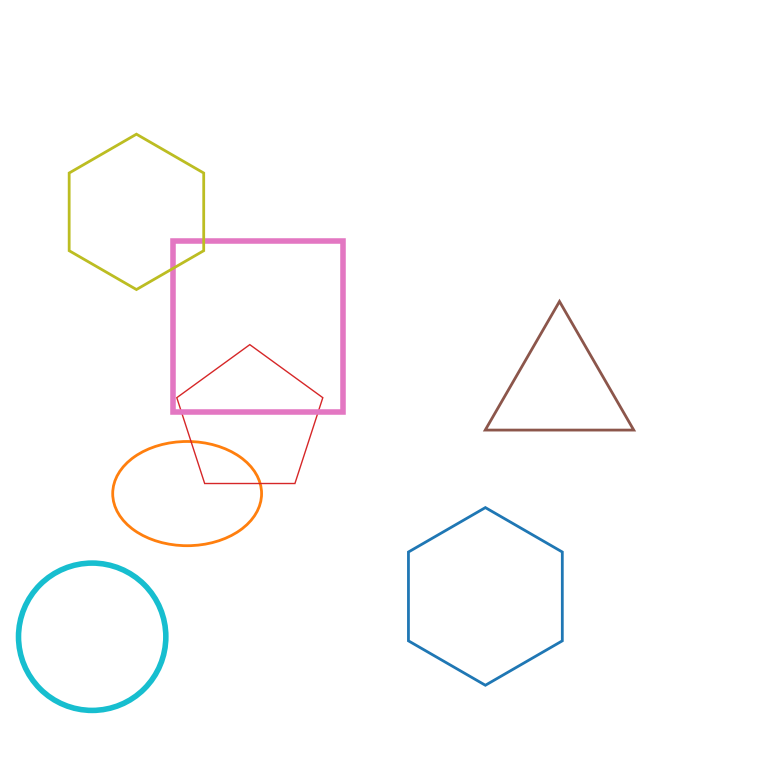[{"shape": "hexagon", "thickness": 1, "radius": 0.58, "center": [0.63, 0.225]}, {"shape": "oval", "thickness": 1, "radius": 0.48, "center": [0.243, 0.359]}, {"shape": "pentagon", "thickness": 0.5, "radius": 0.5, "center": [0.324, 0.453]}, {"shape": "triangle", "thickness": 1, "radius": 0.56, "center": [0.727, 0.497]}, {"shape": "square", "thickness": 2, "radius": 0.55, "center": [0.335, 0.576]}, {"shape": "hexagon", "thickness": 1, "radius": 0.5, "center": [0.177, 0.725]}, {"shape": "circle", "thickness": 2, "radius": 0.48, "center": [0.12, 0.173]}]